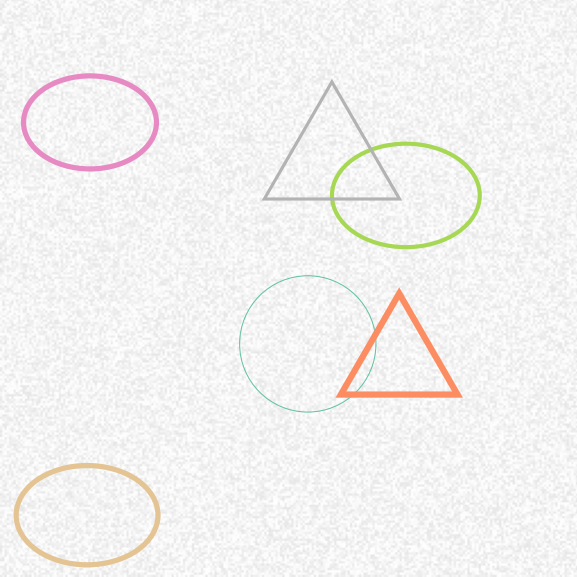[{"shape": "circle", "thickness": 0.5, "radius": 0.59, "center": [0.533, 0.404]}, {"shape": "triangle", "thickness": 3, "radius": 0.58, "center": [0.691, 0.374]}, {"shape": "oval", "thickness": 2.5, "radius": 0.58, "center": [0.156, 0.787]}, {"shape": "oval", "thickness": 2, "radius": 0.64, "center": [0.703, 0.661]}, {"shape": "oval", "thickness": 2.5, "radius": 0.61, "center": [0.151, 0.107]}, {"shape": "triangle", "thickness": 1.5, "radius": 0.68, "center": [0.575, 0.722]}]